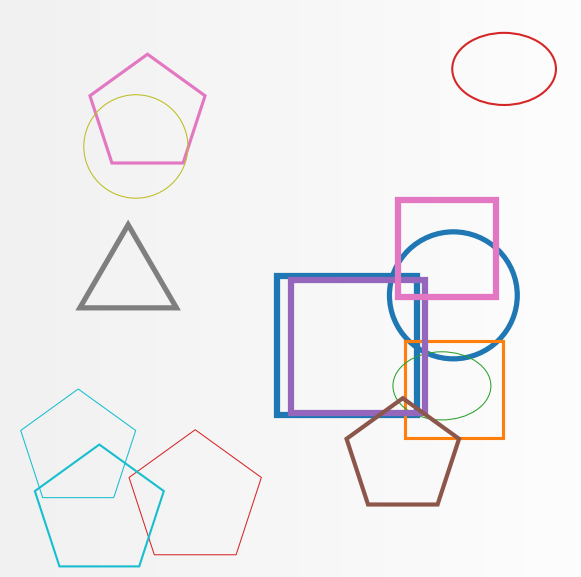[{"shape": "circle", "thickness": 2.5, "radius": 0.55, "center": [0.78, 0.488]}, {"shape": "square", "thickness": 3, "radius": 0.6, "center": [0.597, 0.401]}, {"shape": "square", "thickness": 1.5, "radius": 0.42, "center": [0.781, 0.325]}, {"shape": "oval", "thickness": 0.5, "radius": 0.42, "center": [0.76, 0.331]}, {"shape": "oval", "thickness": 1, "radius": 0.45, "center": [0.867, 0.88]}, {"shape": "pentagon", "thickness": 0.5, "radius": 0.6, "center": [0.336, 0.135]}, {"shape": "square", "thickness": 3, "radius": 0.58, "center": [0.615, 0.4]}, {"shape": "pentagon", "thickness": 2, "radius": 0.51, "center": [0.693, 0.208]}, {"shape": "pentagon", "thickness": 1.5, "radius": 0.52, "center": [0.254, 0.801]}, {"shape": "square", "thickness": 3, "radius": 0.42, "center": [0.769, 0.569]}, {"shape": "triangle", "thickness": 2.5, "radius": 0.48, "center": [0.22, 0.514]}, {"shape": "circle", "thickness": 0.5, "radius": 0.45, "center": [0.234, 0.746]}, {"shape": "pentagon", "thickness": 0.5, "radius": 0.52, "center": [0.135, 0.222]}, {"shape": "pentagon", "thickness": 1, "radius": 0.58, "center": [0.171, 0.113]}]